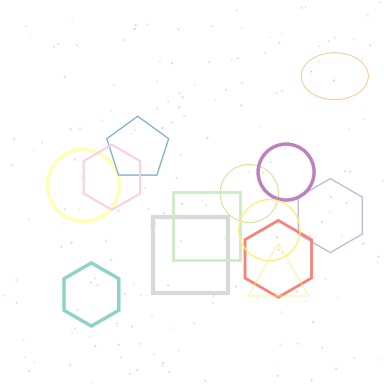[{"shape": "hexagon", "thickness": 2.5, "radius": 0.41, "center": [0.237, 0.235]}, {"shape": "circle", "thickness": 2.5, "radius": 0.47, "center": [0.217, 0.518]}, {"shape": "hexagon", "thickness": 1, "radius": 0.48, "center": [0.858, 0.44]}, {"shape": "hexagon", "thickness": 2, "radius": 0.5, "center": [0.723, 0.328]}, {"shape": "pentagon", "thickness": 1, "radius": 0.42, "center": [0.358, 0.614]}, {"shape": "oval", "thickness": 0.5, "radius": 0.44, "center": [0.869, 0.802]}, {"shape": "circle", "thickness": 0.5, "radius": 0.38, "center": [0.647, 0.497]}, {"shape": "hexagon", "thickness": 1.5, "radius": 0.42, "center": [0.29, 0.54]}, {"shape": "square", "thickness": 3, "radius": 0.49, "center": [0.495, 0.338]}, {"shape": "circle", "thickness": 2.5, "radius": 0.36, "center": [0.743, 0.553]}, {"shape": "square", "thickness": 2, "radius": 0.44, "center": [0.537, 0.413]}, {"shape": "triangle", "thickness": 0.5, "radius": 0.46, "center": [0.723, 0.277]}, {"shape": "circle", "thickness": 1, "radius": 0.4, "center": [0.7, 0.402]}]